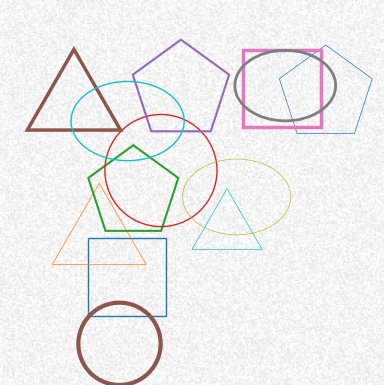[{"shape": "square", "thickness": 1, "radius": 0.51, "center": [0.329, 0.281]}, {"shape": "pentagon", "thickness": 0.5, "radius": 0.63, "center": [0.846, 0.756]}, {"shape": "triangle", "thickness": 0.5, "radius": 0.7, "center": [0.258, 0.383]}, {"shape": "pentagon", "thickness": 1.5, "radius": 0.61, "center": [0.346, 0.5]}, {"shape": "circle", "thickness": 1, "radius": 0.73, "center": [0.418, 0.557]}, {"shape": "pentagon", "thickness": 1.5, "radius": 0.66, "center": [0.47, 0.765]}, {"shape": "circle", "thickness": 3, "radius": 0.53, "center": [0.31, 0.107]}, {"shape": "triangle", "thickness": 2.5, "radius": 0.7, "center": [0.192, 0.732]}, {"shape": "square", "thickness": 2.5, "radius": 0.5, "center": [0.732, 0.77]}, {"shape": "oval", "thickness": 2, "radius": 0.65, "center": [0.741, 0.778]}, {"shape": "oval", "thickness": 0.5, "radius": 0.7, "center": [0.615, 0.488]}, {"shape": "triangle", "thickness": 0.5, "radius": 0.53, "center": [0.59, 0.405]}, {"shape": "oval", "thickness": 1, "radius": 0.73, "center": [0.331, 0.686]}]